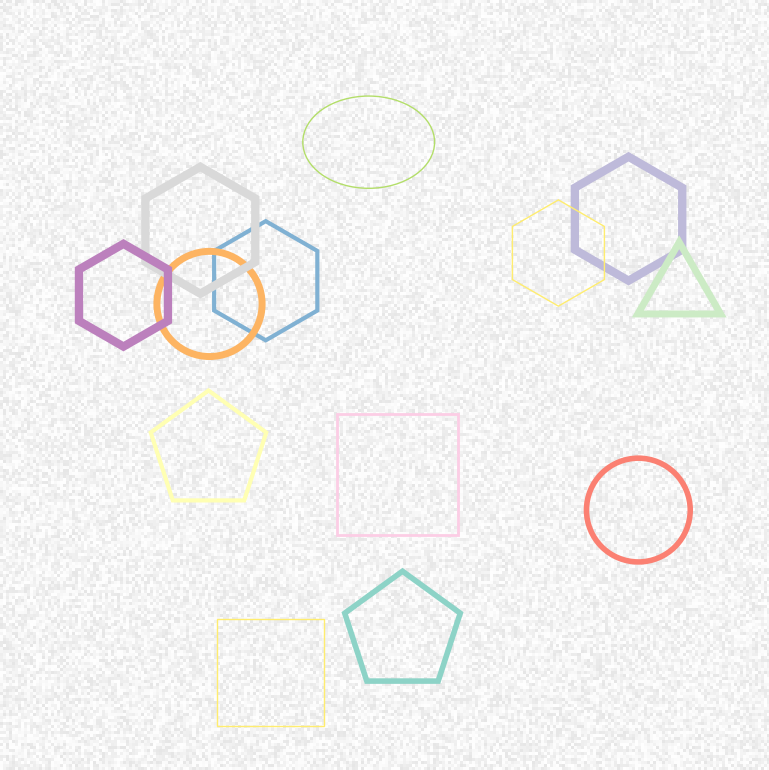[{"shape": "pentagon", "thickness": 2, "radius": 0.39, "center": [0.523, 0.179]}, {"shape": "pentagon", "thickness": 1.5, "radius": 0.39, "center": [0.271, 0.414]}, {"shape": "hexagon", "thickness": 3, "radius": 0.4, "center": [0.816, 0.716]}, {"shape": "circle", "thickness": 2, "radius": 0.34, "center": [0.829, 0.338]}, {"shape": "hexagon", "thickness": 1.5, "radius": 0.39, "center": [0.345, 0.635]}, {"shape": "circle", "thickness": 2.5, "radius": 0.34, "center": [0.272, 0.605]}, {"shape": "oval", "thickness": 0.5, "radius": 0.43, "center": [0.479, 0.815]}, {"shape": "square", "thickness": 1, "radius": 0.39, "center": [0.516, 0.384]}, {"shape": "hexagon", "thickness": 3, "radius": 0.41, "center": [0.26, 0.701]}, {"shape": "hexagon", "thickness": 3, "radius": 0.33, "center": [0.16, 0.617]}, {"shape": "triangle", "thickness": 2.5, "radius": 0.31, "center": [0.882, 0.623]}, {"shape": "hexagon", "thickness": 0.5, "radius": 0.34, "center": [0.725, 0.671]}, {"shape": "square", "thickness": 0.5, "radius": 0.35, "center": [0.351, 0.126]}]